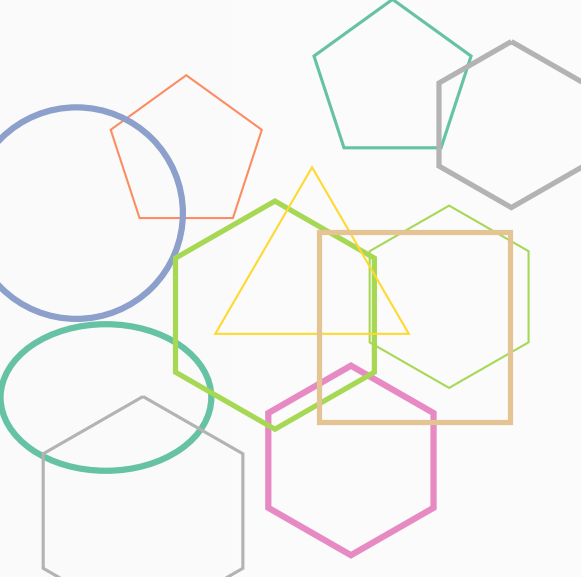[{"shape": "oval", "thickness": 3, "radius": 0.91, "center": [0.182, 0.311]}, {"shape": "pentagon", "thickness": 1.5, "radius": 0.71, "center": [0.675, 0.858]}, {"shape": "pentagon", "thickness": 1, "radius": 0.68, "center": [0.32, 0.732]}, {"shape": "circle", "thickness": 3, "radius": 0.92, "center": [0.131, 0.63]}, {"shape": "hexagon", "thickness": 3, "radius": 0.82, "center": [0.604, 0.202]}, {"shape": "hexagon", "thickness": 1, "radius": 0.79, "center": [0.773, 0.485]}, {"shape": "hexagon", "thickness": 2.5, "radius": 0.99, "center": [0.473, 0.453]}, {"shape": "triangle", "thickness": 1, "radius": 0.96, "center": [0.537, 0.517]}, {"shape": "square", "thickness": 2.5, "radius": 0.82, "center": [0.713, 0.433]}, {"shape": "hexagon", "thickness": 1.5, "radius": 0.99, "center": [0.246, 0.114]}, {"shape": "hexagon", "thickness": 2.5, "radius": 0.72, "center": [0.88, 0.783]}]